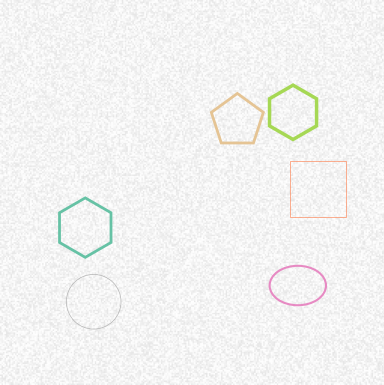[{"shape": "hexagon", "thickness": 2, "radius": 0.39, "center": [0.221, 0.409]}, {"shape": "square", "thickness": 0.5, "radius": 0.36, "center": [0.825, 0.509]}, {"shape": "oval", "thickness": 1.5, "radius": 0.37, "center": [0.774, 0.258]}, {"shape": "hexagon", "thickness": 2.5, "radius": 0.35, "center": [0.761, 0.708]}, {"shape": "pentagon", "thickness": 2, "radius": 0.36, "center": [0.617, 0.686]}, {"shape": "circle", "thickness": 0.5, "radius": 0.35, "center": [0.243, 0.216]}]